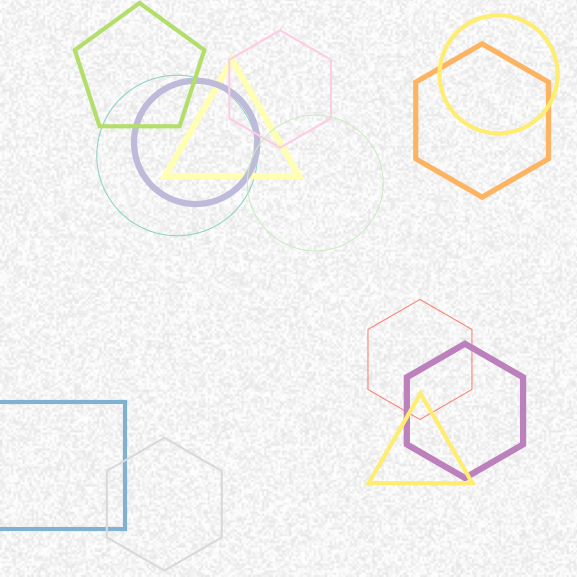[{"shape": "circle", "thickness": 0.5, "radius": 0.7, "center": [0.307, 0.73]}, {"shape": "triangle", "thickness": 3, "radius": 0.67, "center": [0.402, 0.761]}, {"shape": "circle", "thickness": 3, "radius": 0.53, "center": [0.339, 0.753]}, {"shape": "hexagon", "thickness": 0.5, "radius": 0.52, "center": [0.727, 0.377]}, {"shape": "square", "thickness": 2, "radius": 0.55, "center": [0.107, 0.193]}, {"shape": "hexagon", "thickness": 2.5, "radius": 0.66, "center": [0.835, 0.791]}, {"shape": "pentagon", "thickness": 2, "radius": 0.59, "center": [0.242, 0.876]}, {"shape": "hexagon", "thickness": 1, "radius": 0.51, "center": [0.485, 0.845]}, {"shape": "hexagon", "thickness": 1, "radius": 0.57, "center": [0.285, 0.126]}, {"shape": "hexagon", "thickness": 3, "radius": 0.58, "center": [0.805, 0.288]}, {"shape": "circle", "thickness": 0.5, "radius": 0.59, "center": [0.546, 0.682]}, {"shape": "circle", "thickness": 2, "radius": 0.51, "center": [0.863, 0.87]}, {"shape": "triangle", "thickness": 2, "radius": 0.52, "center": [0.728, 0.214]}]